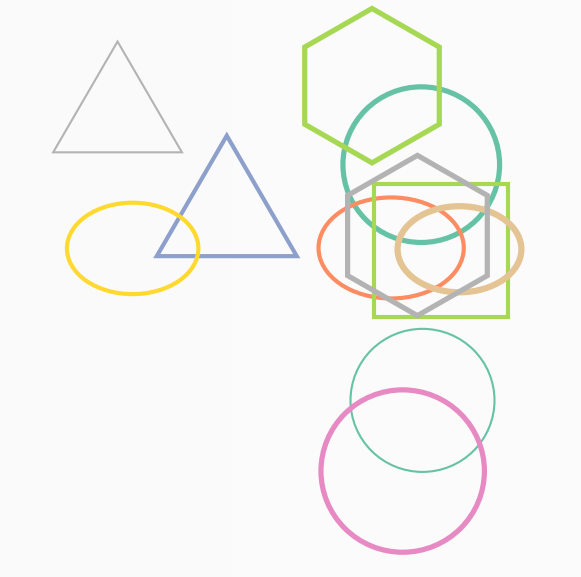[{"shape": "circle", "thickness": 2.5, "radius": 0.67, "center": [0.725, 0.714]}, {"shape": "circle", "thickness": 1, "radius": 0.62, "center": [0.727, 0.306]}, {"shape": "oval", "thickness": 2, "radius": 0.62, "center": [0.673, 0.57]}, {"shape": "triangle", "thickness": 2, "radius": 0.7, "center": [0.39, 0.625]}, {"shape": "circle", "thickness": 2.5, "radius": 0.7, "center": [0.693, 0.183]}, {"shape": "hexagon", "thickness": 2.5, "radius": 0.67, "center": [0.64, 0.851]}, {"shape": "square", "thickness": 2, "radius": 0.58, "center": [0.759, 0.565]}, {"shape": "oval", "thickness": 2, "radius": 0.57, "center": [0.228, 0.569]}, {"shape": "oval", "thickness": 3, "radius": 0.53, "center": [0.79, 0.568]}, {"shape": "triangle", "thickness": 1, "radius": 0.64, "center": [0.202, 0.799]}, {"shape": "hexagon", "thickness": 2.5, "radius": 0.69, "center": [0.718, 0.591]}]